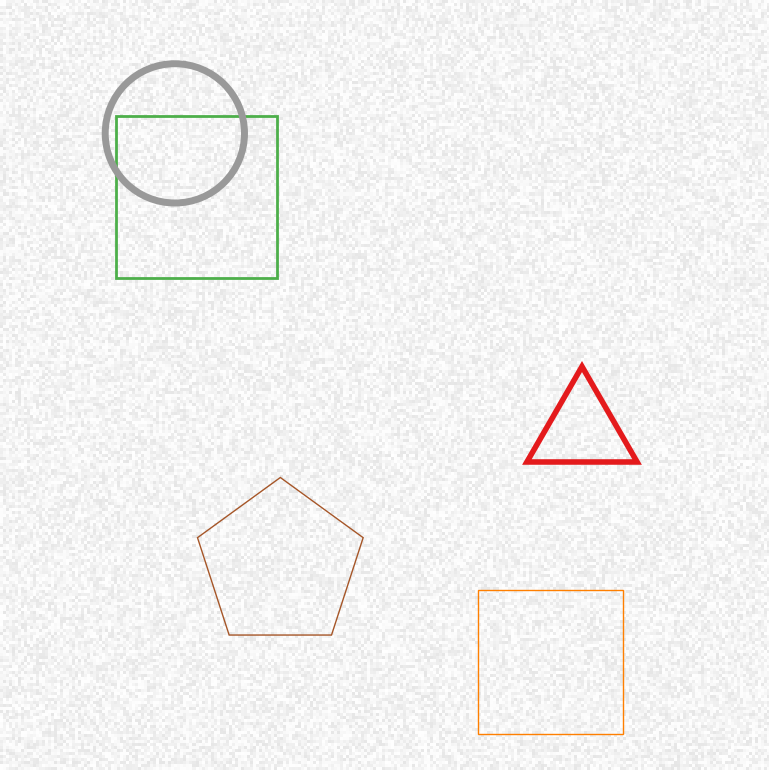[{"shape": "triangle", "thickness": 2, "radius": 0.41, "center": [0.756, 0.441]}, {"shape": "square", "thickness": 1, "radius": 0.52, "center": [0.255, 0.744]}, {"shape": "square", "thickness": 0.5, "radius": 0.47, "center": [0.715, 0.14]}, {"shape": "pentagon", "thickness": 0.5, "radius": 0.57, "center": [0.364, 0.267]}, {"shape": "circle", "thickness": 2.5, "radius": 0.45, "center": [0.227, 0.827]}]